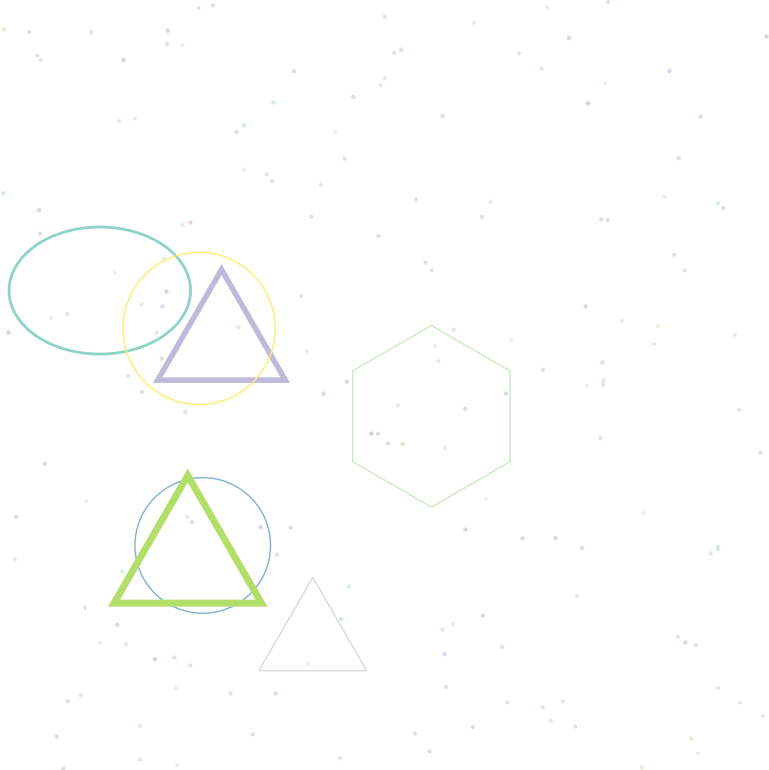[{"shape": "oval", "thickness": 1, "radius": 0.59, "center": [0.13, 0.623]}, {"shape": "triangle", "thickness": 2, "radius": 0.48, "center": [0.288, 0.554]}, {"shape": "circle", "thickness": 0.5, "radius": 0.44, "center": [0.263, 0.292]}, {"shape": "triangle", "thickness": 2.5, "radius": 0.55, "center": [0.244, 0.272]}, {"shape": "triangle", "thickness": 0.5, "radius": 0.4, "center": [0.406, 0.169]}, {"shape": "hexagon", "thickness": 0.5, "radius": 0.59, "center": [0.56, 0.459]}, {"shape": "circle", "thickness": 0.5, "radius": 0.49, "center": [0.259, 0.573]}]